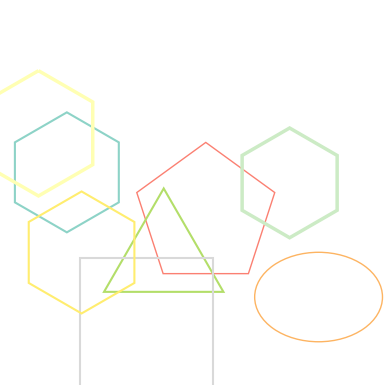[{"shape": "hexagon", "thickness": 1.5, "radius": 0.78, "center": [0.174, 0.552]}, {"shape": "hexagon", "thickness": 2.5, "radius": 0.81, "center": [0.1, 0.654]}, {"shape": "pentagon", "thickness": 1, "radius": 0.94, "center": [0.534, 0.442]}, {"shape": "oval", "thickness": 1, "radius": 0.83, "center": [0.827, 0.229]}, {"shape": "triangle", "thickness": 1.5, "radius": 0.9, "center": [0.425, 0.331]}, {"shape": "square", "thickness": 1.5, "radius": 0.87, "center": [0.38, 0.158]}, {"shape": "hexagon", "thickness": 2.5, "radius": 0.71, "center": [0.752, 0.525]}, {"shape": "hexagon", "thickness": 1.5, "radius": 0.79, "center": [0.212, 0.344]}]